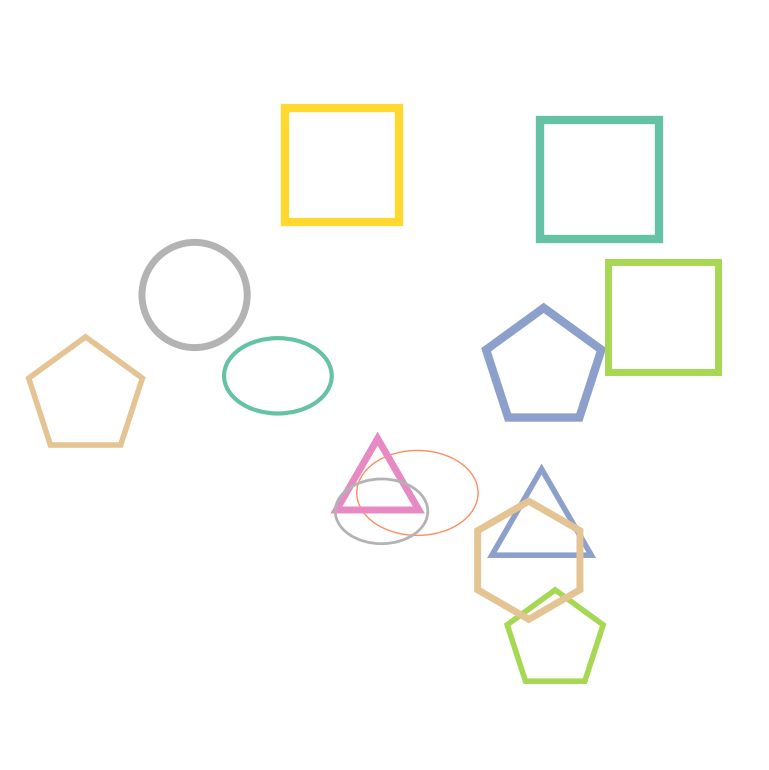[{"shape": "oval", "thickness": 1.5, "radius": 0.35, "center": [0.361, 0.512]}, {"shape": "square", "thickness": 3, "radius": 0.38, "center": [0.778, 0.767]}, {"shape": "oval", "thickness": 0.5, "radius": 0.39, "center": [0.542, 0.36]}, {"shape": "pentagon", "thickness": 3, "radius": 0.39, "center": [0.706, 0.521]}, {"shape": "triangle", "thickness": 2, "radius": 0.37, "center": [0.703, 0.316]}, {"shape": "triangle", "thickness": 2.5, "radius": 0.31, "center": [0.49, 0.369]}, {"shape": "square", "thickness": 2.5, "radius": 0.36, "center": [0.861, 0.588]}, {"shape": "pentagon", "thickness": 2, "radius": 0.33, "center": [0.721, 0.168]}, {"shape": "square", "thickness": 3, "radius": 0.37, "center": [0.444, 0.786]}, {"shape": "hexagon", "thickness": 2.5, "radius": 0.38, "center": [0.687, 0.272]}, {"shape": "pentagon", "thickness": 2, "radius": 0.39, "center": [0.111, 0.485]}, {"shape": "circle", "thickness": 2.5, "radius": 0.34, "center": [0.253, 0.617]}, {"shape": "oval", "thickness": 1, "radius": 0.3, "center": [0.495, 0.336]}]